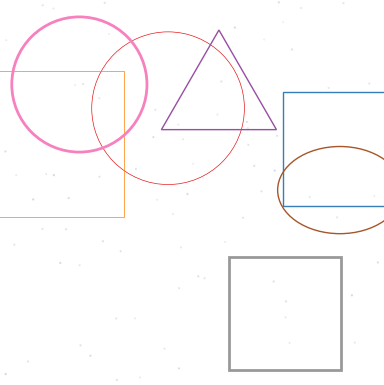[{"shape": "circle", "thickness": 0.5, "radius": 0.99, "center": [0.437, 0.719]}, {"shape": "square", "thickness": 1, "radius": 0.74, "center": [0.882, 0.612]}, {"shape": "triangle", "thickness": 1, "radius": 0.86, "center": [0.569, 0.75]}, {"shape": "square", "thickness": 0.5, "radius": 0.95, "center": [0.132, 0.627]}, {"shape": "oval", "thickness": 1, "radius": 0.81, "center": [0.883, 0.506]}, {"shape": "circle", "thickness": 2, "radius": 0.88, "center": [0.206, 0.781]}, {"shape": "square", "thickness": 2, "radius": 0.73, "center": [0.741, 0.186]}]